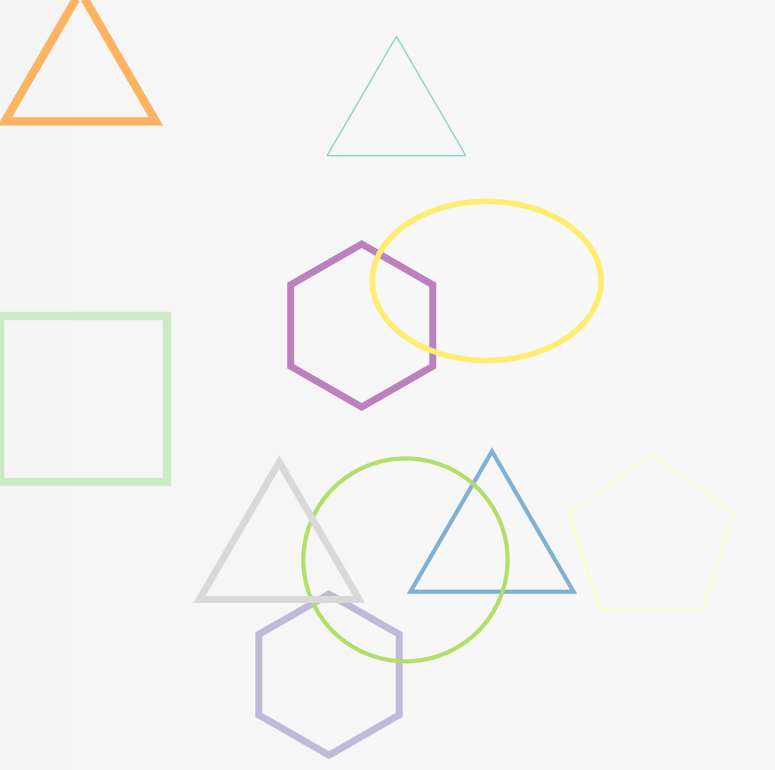[{"shape": "triangle", "thickness": 0.5, "radius": 0.52, "center": [0.512, 0.85]}, {"shape": "pentagon", "thickness": 0.5, "radius": 0.56, "center": [0.841, 0.298]}, {"shape": "hexagon", "thickness": 2.5, "radius": 0.52, "center": [0.425, 0.124]}, {"shape": "triangle", "thickness": 1.5, "radius": 0.61, "center": [0.635, 0.292]}, {"shape": "triangle", "thickness": 3, "radius": 0.56, "center": [0.104, 0.899]}, {"shape": "circle", "thickness": 1.5, "radius": 0.66, "center": [0.523, 0.273]}, {"shape": "triangle", "thickness": 2.5, "radius": 0.6, "center": [0.36, 0.281]}, {"shape": "hexagon", "thickness": 2.5, "radius": 0.53, "center": [0.467, 0.577]}, {"shape": "square", "thickness": 3, "radius": 0.54, "center": [0.108, 0.482]}, {"shape": "oval", "thickness": 2, "radius": 0.74, "center": [0.628, 0.635]}]